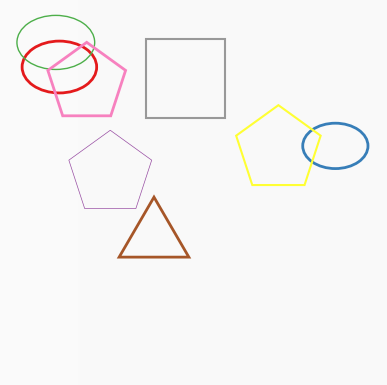[{"shape": "oval", "thickness": 2, "radius": 0.48, "center": [0.153, 0.826]}, {"shape": "oval", "thickness": 2, "radius": 0.42, "center": [0.865, 0.621]}, {"shape": "oval", "thickness": 1, "radius": 0.5, "center": [0.144, 0.89]}, {"shape": "pentagon", "thickness": 0.5, "radius": 0.56, "center": [0.285, 0.549]}, {"shape": "pentagon", "thickness": 1.5, "radius": 0.57, "center": [0.718, 0.612]}, {"shape": "triangle", "thickness": 2, "radius": 0.52, "center": [0.397, 0.384]}, {"shape": "pentagon", "thickness": 2, "radius": 0.53, "center": [0.224, 0.785]}, {"shape": "square", "thickness": 1.5, "radius": 0.51, "center": [0.478, 0.796]}]